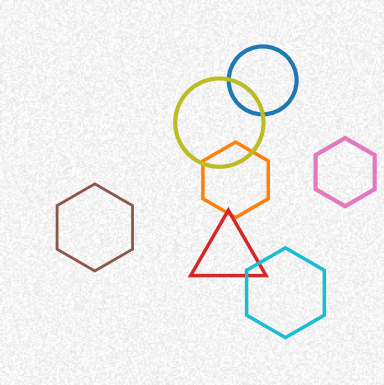[{"shape": "circle", "thickness": 3, "radius": 0.44, "center": [0.682, 0.791]}, {"shape": "hexagon", "thickness": 2.5, "radius": 0.49, "center": [0.612, 0.533]}, {"shape": "triangle", "thickness": 2.5, "radius": 0.57, "center": [0.593, 0.341]}, {"shape": "hexagon", "thickness": 2, "radius": 0.57, "center": [0.246, 0.409]}, {"shape": "hexagon", "thickness": 3, "radius": 0.44, "center": [0.897, 0.553]}, {"shape": "circle", "thickness": 3, "radius": 0.57, "center": [0.57, 0.681]}, {"shape": "hexagon", "thickness": 2.5, "radius": 0.58, "center": [0.741, 0.24]}]